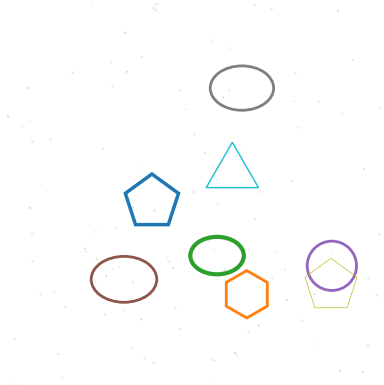[{"shape": "pentagon", "thickness": 2.5, "radius": 0.36, "center": [0.395, 0.475]}, {"shape": "hexagon", "thickness": 2, "radius": 0.31, "center": [0.641, 0.236]}, {"shape": "oval", "thickness": 3, "radius": 0.35, "center": [0.564, 0.336]}, {"shape": "circle", "thickness": 2, "radius": 0.32, "center": [0.862, 0.31]}, {"shape": "oval", "thickness": 2, "radius": 0.43, "center": [0.322, 0.274]}, {"shape": "oval", "thickness": 2, "radius": 0.41, "center": [0.628, 0.771]}, {"shape": "pentagon", "thickness": 0.5, "radius": 0.36, "center": [0.86, 0.258]}, {"shape": "triangle", "thickness": 1, "radius": 0.39, "center": [0.603, 0.552]}]